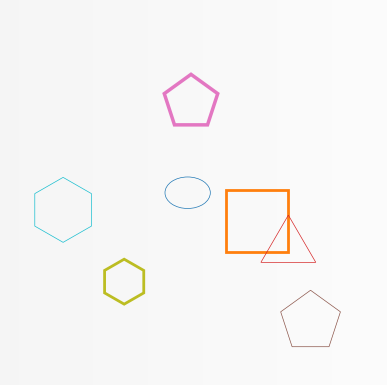[{"shape": "oval", "thickness": 0.5, "radius": 0.29, "center": [0.484, 0.499]}, {"shape": "square", "thickness": 2, "radius": 0.4, "center": [0.663, 0.426]}, {"shape": "triangle", "thickness": 0.5, "radius": 0.41, "center": [0.744, 0.359]}, {"shape": "pentagon", "thickness": 0.5, "radius": 0.41, "center": [0.801, 0.165]}, {"shape": "pentagon", "thickness": 2.5, "radius": 0.36, "center": [0.493, 0.734]}, {"shape": "hexagon", "thickness": 2, "radius": 0.29, "center": [0.32, 0.268]}, {"shape": "hexagon", "thickness": 0.5, "radius": 0.42, "center": [0.163, 0.455]}]